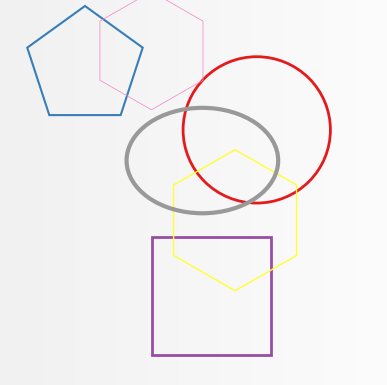[{"shape": "circle", "thickness": 2, "radius": 0.95, "center": [0.663, 0.663]}, {"shape": "pentagon", "thickness": 1.5, "radius": 0.78, "center": [0.219, 0.828]}, {"shape": "square", "thickness": 2, "radius": 0.77, "center": [0.546, 0.231]}, {"shape": "hexagon", "thickness": 1, "radius": 0.92, "center": [0.607, 0.428]}, {"shape": "hexagon", "thickness": 0.5, "radius": 0.77, "center": [0.391, 0.868]}, {"shape": "oval", "thickness": 3, "radius": 0.98, "center": [0.522, 0.583]}]